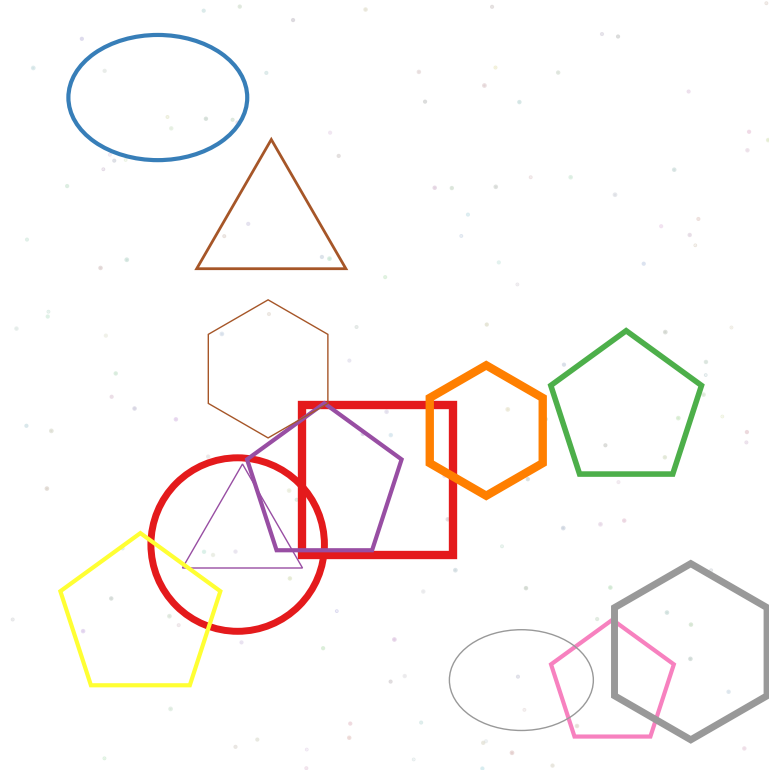[{"shape": "square", "thickness": 3, "radius": 0.49, "center": [0.49, 0.377]}, {"shape": "circle", "thickness": 2.5, "radius": 0.56, "center": [0.309, 0.293]}, {"shape": "oval", "thickness": 1.5, "radius": 0.58, "center": [0.205, 0.873]}, {"shape": "pentagon", "thickness": 2, "radius": 0.51, "center": [0.813, 0.468]}, {"shape": "pentagon", "thickness": 1.5, "radius": 0.53, "center": [0.421, 0.371]}, {"shape": "triangle", "thickness": 0.5, "radius": 0.45, "center": [0.315, 0.307]}, {"shape": "hexagon", "thickness": 3, "radius": 0.42, "center": [0.631, 0.441]}, {"shape": "pentagon", "thickness": 1.5, "radius": 0.55, "center": [0.182, 0.198]}, {"shape": "triangle", "thickness": 1, "radius": 0.56, "center": [0.352, 0.707]}, {"shape": "hexagon", "thickness": 0.5, "radius": 0.45, "center": [0.348, 0.521]}, {"shape": "pentagon", "thickness": 1.5, "radius": 0.42, "center": [0.795, 0.111]}, {"shape": "oval", "thickness": 0.5, "radius": 0.47, "center": [0.677, 0.117]}, {"shape": "hexagon", "thickness": 2.5, "radius": 0.57, "center": [0.897, 0.154]}]